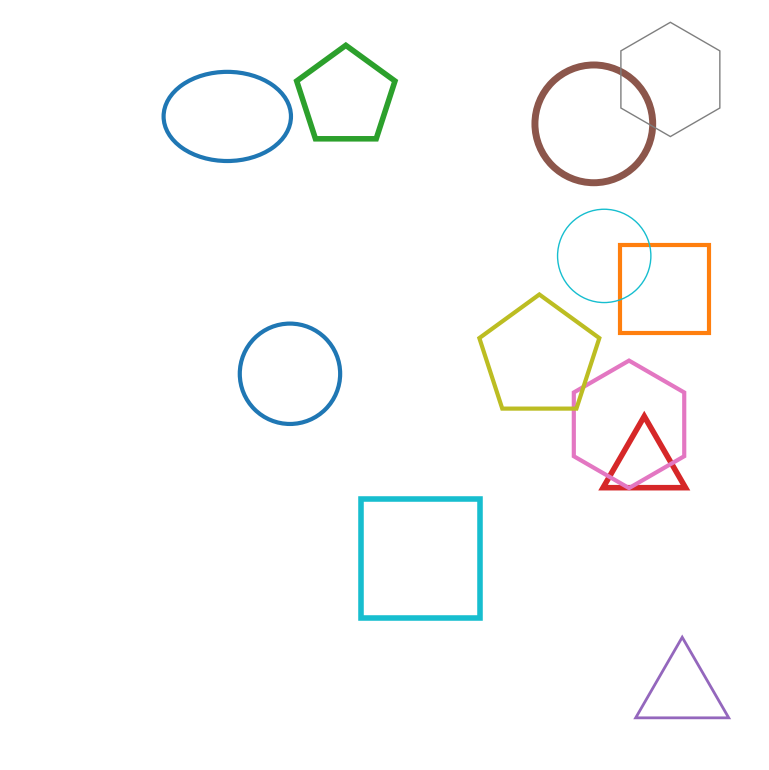[{"shape": "circle", "thickness": 1.5, "radius": 0.33, "center": [0.377, 0.515]}, {"shape": "oval", "thickness": 1.5, "radius": 0.41, "center": [0.295, 0.849]}, {"shape": "square", "thickness": 1.5, "radius": 0.29, "center": [0.863, 0.624]}, {"shape": "pentagon", "thickness": 2, "radius": 0.34, "center": [0.449, 0.874]}, {"shape": "triangle", "thickness": 2, "radius": 0.31, "center": [0.837, 0.398]}, {"shape": "triangle", "thickness": 1, "radius": 0.35, "center": [0.886, 0.103]}, {"shape": "circle", "thickness": 2.5, "radius": 0.38, "center": [0.771, 0.839]}, {"shape": "hexagon", "thickness": 1.5, "radius": 0.41, "center": [0.817, 0.449]}, {"shape": "hexagon", "thickness": 0.5, "radius": 0.37, "center": [0.871, 0.897]}, {"shape": "pentagon", "thickness": 1.5, "radius": 0.41, "center": [0.7, 0.536]}, {"shape": "square", "thickness": 2, "radius": 0.38, "center": [0.546, 0.274]}, {"shape": "circle", "thickness": 0.5, "radius": 0.3, "center": [0.785, 0.668]}]